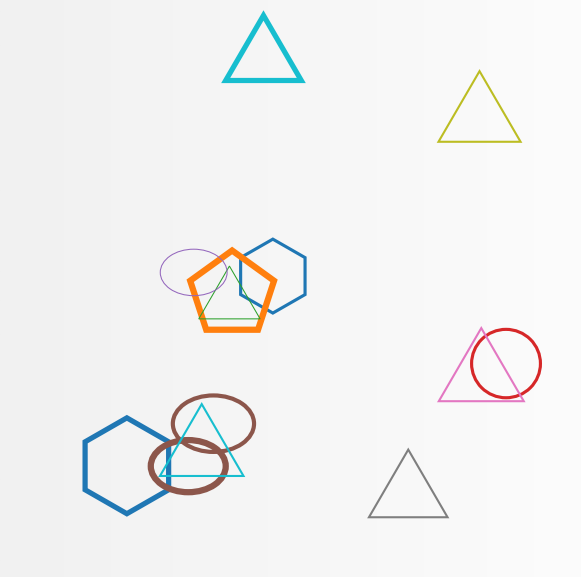[{"shape": "hexagon", "thickness": 2.5, "radius": 0.41, "center": [0.218, 0.193]}, {"shape": "hexagon", "thickness": 1.5, "radius": 0.32, "center": [0.469, 0.521]}, {"shape": "pentagon", "thickness": 3, "radius": 0.38, "center": [0.399, 0.49]}, {"shape": "triangle", "thickness": 0.5, "radius": 0.3, "center": [0.395, 0.477]}, {"shape": "circle", "thickness": 1.5, "radius": 0.3, "center": [0.871, 0.37]}, {"shape": "oval", "thickness": 0.5, "radius": 0.29, "center": [0.333, 0.527]}, {"shape": "oval", "thickness": 3, "radius": 0.32, "center": [0.324, 0.192]}, {"shape": "oval", "thickness": 2, "radius": 0.35, "center": [0.367, 0.265]}, {"shape": "triangle", "thickness": 1, "radius": 0.42, "center": [0.828, 0.347]}, {"shape": "triangle", "thickness": 1, "radius": 0.39, "center": [0.702, 0.143]}, {"shape": "triangle", "thickness": 1, "radius": 0.41, "center": [0.825, 0.794]}, {"shape": "triangle", "thickness": 1, "radius": 0.41, "center": [0.347, 0.216]}, {"shape": "triangle", "thickness": 2.5, "radius": 0.38, "center": [0.453, 0.897]}]